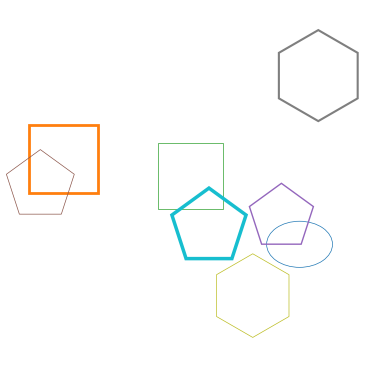[{"shape": "oval", "thickness": 0.5, "radius": 0.43, "center": [0.778, 0.365]}, {"shape": "square", "thickness": 2, "radius": 0.44, "center": [0.165, 0.588]}, {"shape": "square", "thickness": 0.5, "radius": 0.43, "center": [0.494, 0.543]}, {"shape": "pentagon", "thickness": 1, "radius": 0.44, "center": [0.731, 0.436]}, {"shape": "pentagon", "thickness": 0.5, "radius": 0.46, "center": [0.105, 0.519]}, {"shape": "hexagon", "thickness": 1.5, "radius": 0.59, "center": [0.827, 0.804]}, {"shape": "hexagon", "thickness": 0.5, "radius": 0.54, "center": [0.657, 0.232]}, {"shape": "pentagon", "thickness": 2.5, "radius": 0.51, "center": [0.543, 0.41]}]